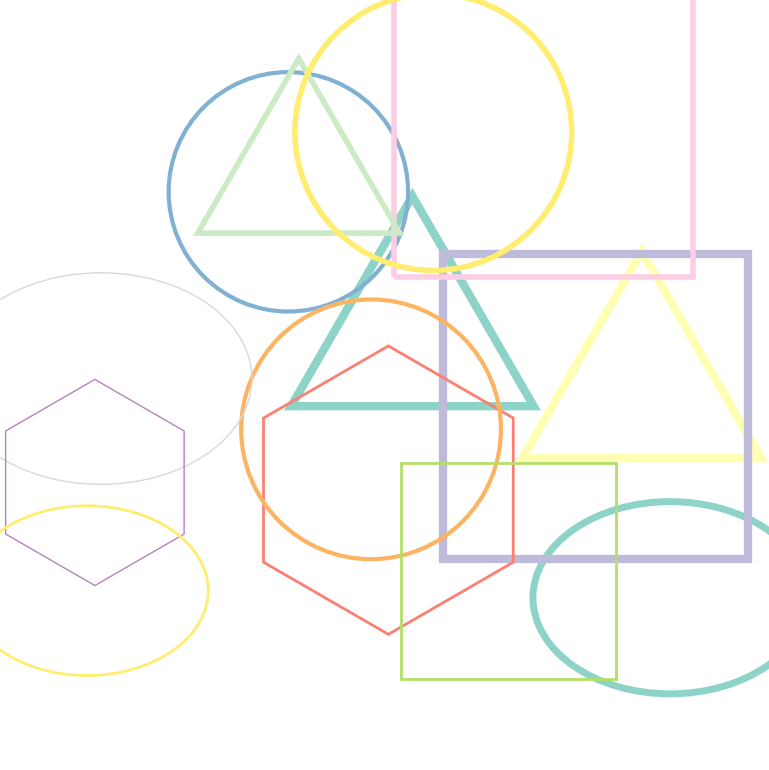[{"shape": "oval", "thickness": 2.5, "radius": 0.89, "center": [0.87, 0.224]}, {"shape": "triangle", "thickness": 3, "radius": 0.91, "center": [0.536, 0.563]}, {"shape": "triangle", "thickness": 3, "radius": 0.9, "center": [0.833, 0.494]}, {"shape": "square", "thickness": 3, "radius": 0.99, "center": [0.773, 0.472]}, {"shape": "hexagon", "thickness": 1, "radius": 0.94, "center": [0.504, 0.363]}, {"shape": "circle", "thickness": 1.5, "radius": 0.78, "center": [0.374, 0.751]}, {"shape": "circle", "thickness": 1.5, "radius": 0.84, "center": [0.482, 0.442]}, {"shape": "square", "thickness": 1, "radius": 0.7, "center": [0.66, 0.258]}, {"shape": "square", "thickness": 2, "radius": 0.97, "center": [0.706, 0.834]}, {"shape": "oval", "thickness": 0.5, "radius": 0.98, "center": [0.131, 0.508]}, {"shape": "hexagon", "thickness": 0.5, "radius": 0.67, "center": [0.123, 0.373]}, {"shape": "triangle", "thickness": 2, "radius": 0.76, "center": [0.388, 0.773]}, {"shape": "oval", "thickness": 1, "radius": 0.79, "center": [0.113, 0.233]}, {"shape": "circle", "thickness": 2, "radius": 0.9, "center": [0.563, 0.828]}]